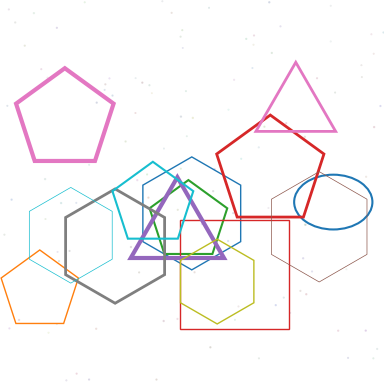[{"shape": "oval", "thickness": 1.5, "radius": 0.51, "center": [0.866, 0.475]}, {"shape": "hexagon", "thickness": 1, "radius": 0.73, "center": [0.498, 0.446]}, {"shape": "pentagon", "thickness": 1, "radius": 0.53, "center": [0.103, 0.245]}, {"shape": "pentagon", "thickness": 1.5, "radius": 0.53, "center": [0.489, 0.426]}, {"shape": "square", "thickness": 1, "radius": 0.71, "center": [0.609, 0.287]}, {"shape": "pentagon", "thickness": 2, "radius": 0.73, "center": [0.702, 0.555]}, {"shape": "triangle", "thickness": 3, "radius": 0.7, "center": [0.461, 0.4]}, {"shape": "hexagon", "thickness": 0.5, "radius": 0.72, "center": [0.829, 0.411]}, {"shape": "triangle", "thickness": 2, "radius": 0.6, "center": [0.768, 0.719]}, {"shape": "pentagon", "thickness": 3, "radius": 0.67, "center": [0.168, 0.69]}, {"shape": "hexagon", "thickness": 2, "radius": 0.74, "center": [0.299, 0.361]}, {"shape": "hexagon", "thickness": 1, "radius": 0.55, "center": [0.564, 0.269]}, {"shape": "pentagon", "thickness": 1.5, "radius": 0.55, "center": [0.397, 0.469]}, {"shape": "hexagon", "thickness": 0.5, "radius": 0.62, "center": [0.184, 0.389]}]